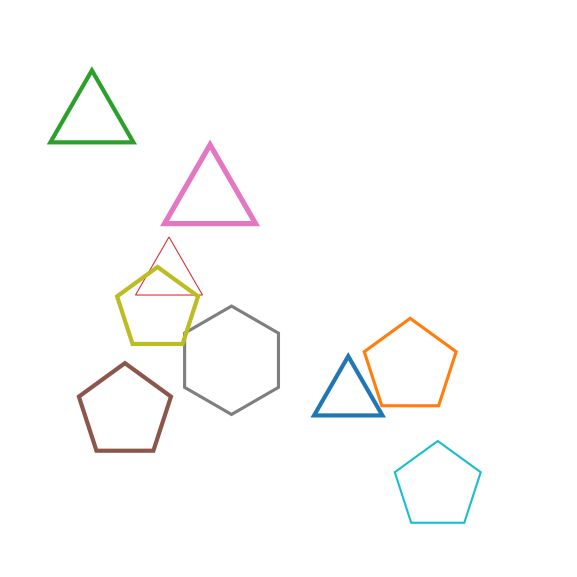[{"shape": "triangle", "thickness": 2, "radius": 0.34, "center": [0.603, 0.314]}, {"shape": "pentagon", "thickness": 1.5, "radius": 0.42, "center": [0.71, 0.364]}, {"shape": "triangle", "thickness": 2, "radius": 0.42, "center": [0.159, 0.794]}, {"shape": "triangle", "thickness": 0.5, "radius": 0.33, "center": [0.293, 0.522]}, {"shape": "pentagon", "thickness": 2, "radius": 0.42, "center": [0.216, 0.286]}, {"shape": "triangle", "thickness": 2.5, "radius": 0.46, "center": [0.364, 0.657]}, {"shape": "hexagon", "thickness": 1.5, "radius": 0.47, "center": [0.401, 0.375]}, {"shape": "pentagon", "thickness": 2, "radius": 0.37, "center": [0.273, 0.463]}, {"shape": "pentagon", "thickness": 1, "radius": 0.39, "center": [0.758, 0.157]}]